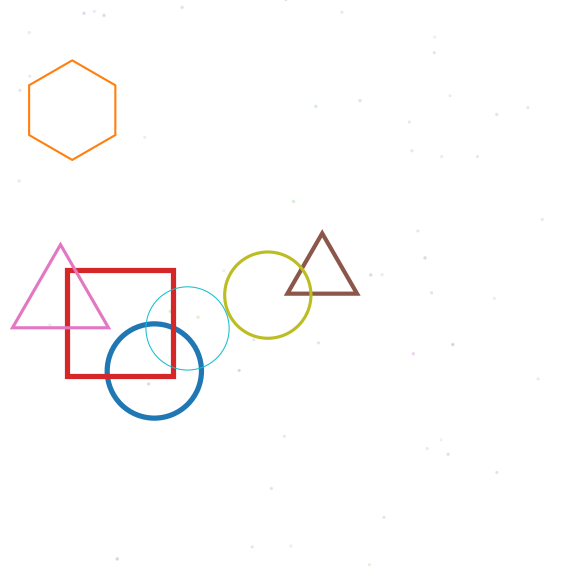[{"shape": "circle", "thickness": 2.5, "radius": 0.41, "center": [0.267, 0.357]}, {"shape": "hexagon", "thickness": 1, "radius": 0.43, "center": [0.125, 0.808]}, {"shape": "square", "thickness": 2.5, "radius": 0.46, "center": [0.208, 0.441]}, {"shape": "triangle", "thickness": 2, "radius": 0.35, "center": [0.558, 0.525]}, {"shape": "triangle", "thickness": 1.5, "radius": 0.48, "center": [0.105, 0.48]}, {"shape": "circle", "thickness": 1.5, "radius": 0.37, "center": [0.464, 0.488]}, {"shape": "circle", "thickness": 0.5, "radius": 0.36, "center": [0.325, 0.43]}]